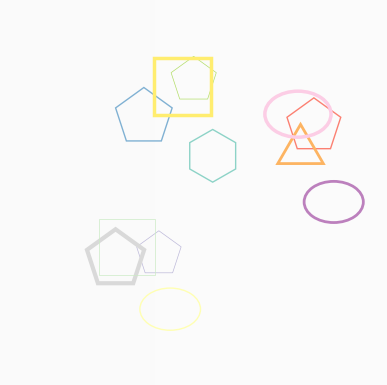[{"shape": "hexagon", "thickness": 1, "radius": 0.34, "center": [0.549, 0.595]}, {"shape": "oval", "thickness": 1, "radius": 0.39, "center": [0.439, 0.197]}, {"shape": "pentagon", "thickness": 0.5, "radius": 0.3, "center": [0.41, 0.34]}, {"shape": "pentagon", "thickness": 1, "radius": 0.36, "center": [0.81, 0.673]}, {"shape": "pentagon", "thickness": 1, "radius": 0.38, "center": [0.371, 0.696]}, {"shape": "triangle", "thickness": 2, "radius": 0.34, "center": [0.776, 0.609]}, {"shape": "pentagon", "thickness": 0.5, "radius": 0.31, "center": [0.5, 0.792]}, {"shape": "oval", "thickness": 2.5, "radius": 0.43, "center": [0.769, 0.703]}, {"shape": "pentagon", "thickness": 3, "radius": 0.39, "center": [0.298, 0.327]}, {"shape": "oval", "thickness": 2, "radius": 0.38, "center": [0.861, 0.475]}, {"shape": "square", "thickness": 0.5, "radius": 0.36, "center": [0.327, 0.359]}, {"shape": "square", "thickness": 2.5, "radius": 0.37, "center": [0.47, 0.776]}]